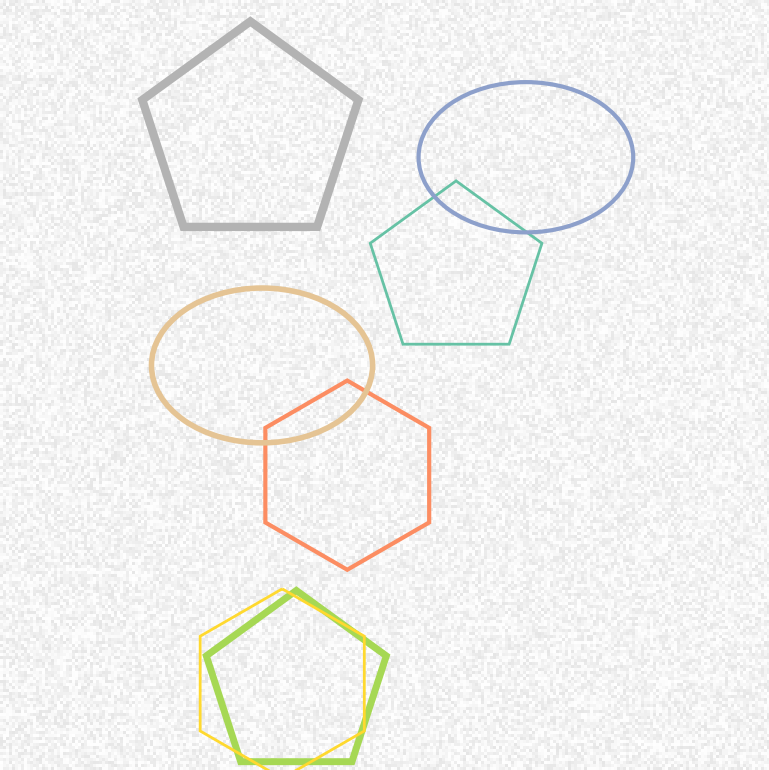[{"shape": "pentagon", "thickness": 1, "radius": 0.59, "center": [0.592, 0.648]}, {"shape": "hexagon", "thickness": 1.5, "radius": 0.61, "center": [0.451, 0.383]}, {"shape": "oval", "thickness": 1.5, "radius": 0.7, "center": [0.683, 0.796]}, {"shape": "pentagon", "thickness": 2.5, "radius": 0.61, "center": [0.385, 0.11]}, {"shape": "hexagon", "thickness": 1, "radius": 0.62, "center": [0.367, 0.112]}, {"shape": "oval", "thickness": 2, "radius": 0.72, "center": [0.34, 0.525]}, {"shape": "pentagon", "thickness": 3, "radius": 0.74, "center": [0.325, 0.825]}]